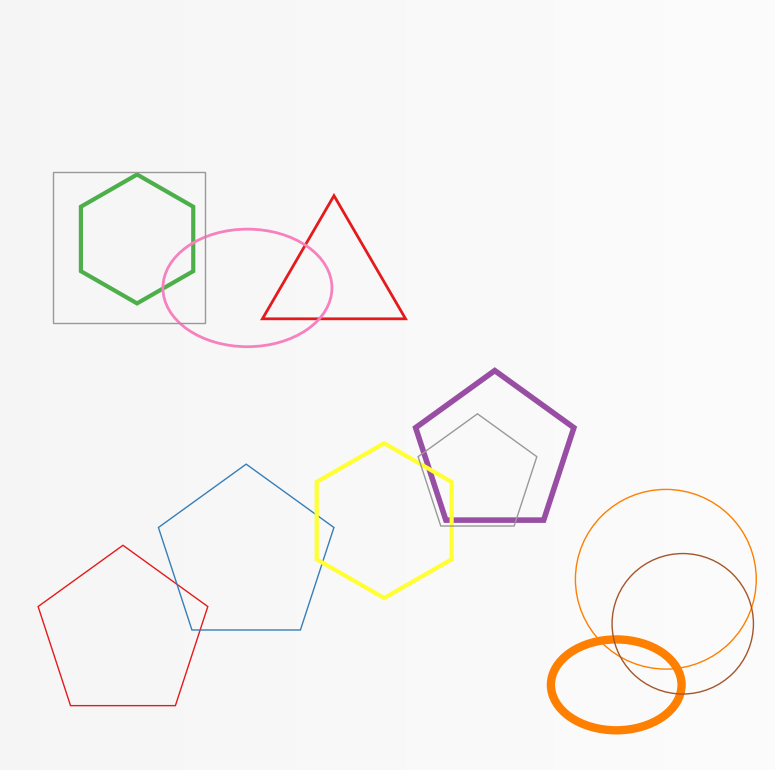[{"shape": "triangle", "thickness": 1, "radius": 0.53, "center": [0.431, 0.639]}, {"shape": "pentagon", "thickness": 0.5, "radius": 0.58, "center": [0.159, 0.177]}, {"shape": "pentagon", "thickness": 0.5, "radius": 0.6, "center": [0.318, 0.278]}, {"shape": "hexagon", "thickness": 1.5, "radius": 0.42, "center": [0.177, 0.69]}, {"shape": "pentagon", "thickness": 2, "radius": 0.54, "center": [0.638, 0.411]}, {"shape": "oval", "thickness": 3, "radius": 0.42, "center": [0.795, 0.111]}, {"shape": "circle", "thickness": 0.5, "radius": 0.58, "center": [0.859, 0.248]}, {"shape": "hexagon", "thickness": 1.5, "radius": 0.5, "center": [0.496, 0.324]}, {"shape": "circle", "thickness": 0.5, "radius": 0.46, "center": [0.881, 0.19]}, {"shape": "oval", "thickness": 1, "radius": 0.55, "center": [0.319, 0.626]}, {"shape": "square", "thickness": 0.5, "radius": 0.49, "center": [0.167, 0.679]}, {"shape": "pentagon", "thickness": 0.5, "radius": 0.4, "center": [0.616, 0.382]}]